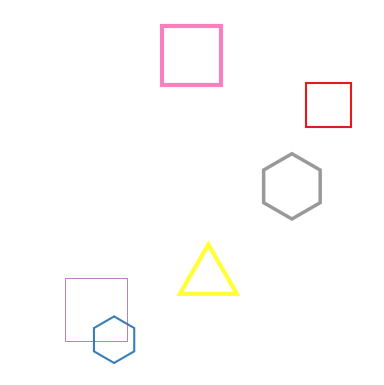[{"shape": "square", "thickness": 1.5, "radius": 0.29, "center": [0.854, 0.728]}, {"shape": "hexagon", "thickness": 1.5, "radius": 0.3, "center": [0.296, 0.118]}, {"shape": "square", "thickness": 0.5, "radius": 0.4, "center": [0.25, 0.196]}, {"shape": "triangle", "thickness": 3, "radius": 0.43, "center": [0.541, 0.28]}, {"shape": "square", "thickness": 3, "radius": 0.38, "center": [0.498, 0.856]}, {"shape": "hexagon", "thickness": 2.5, "radius": 0.42, "center": [0.758, 0.516]}]